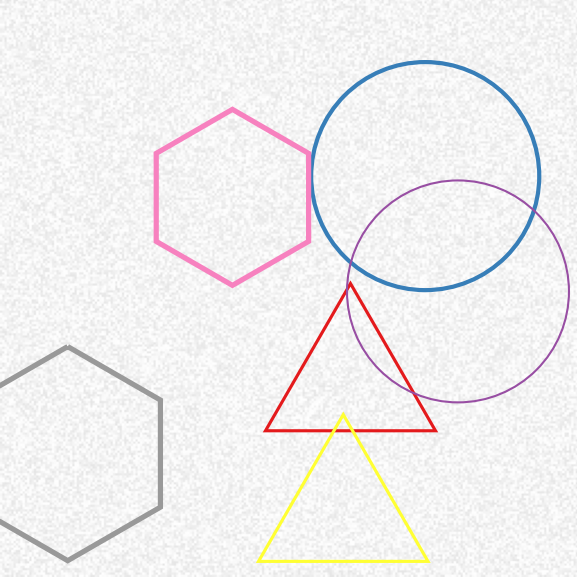[{"shape": "triangle", "thickness": 1.5, "radius": 0.85, "center": [0.607, 0.338]}, {"shape": "circle", "thickness": 2, "radius": 0.99, "center": [0.736, 0.694]}, {"shape": "circle", "thickness": 1, "radius": 0.96, "center": [0.793, 0.495]}, {"shape": "triangle", "thickness": 1.5, "radius": 0.85, "center": [0.594, 0.112]}, {"shape": "hexagon", "thickness": 2.5, "radius": 0.76, "center": [0.402, 0.657]}, {"shape": "hexagon", "thickness": 2.5, "radius": 0.93, "center": [0.117, 0.214]}]